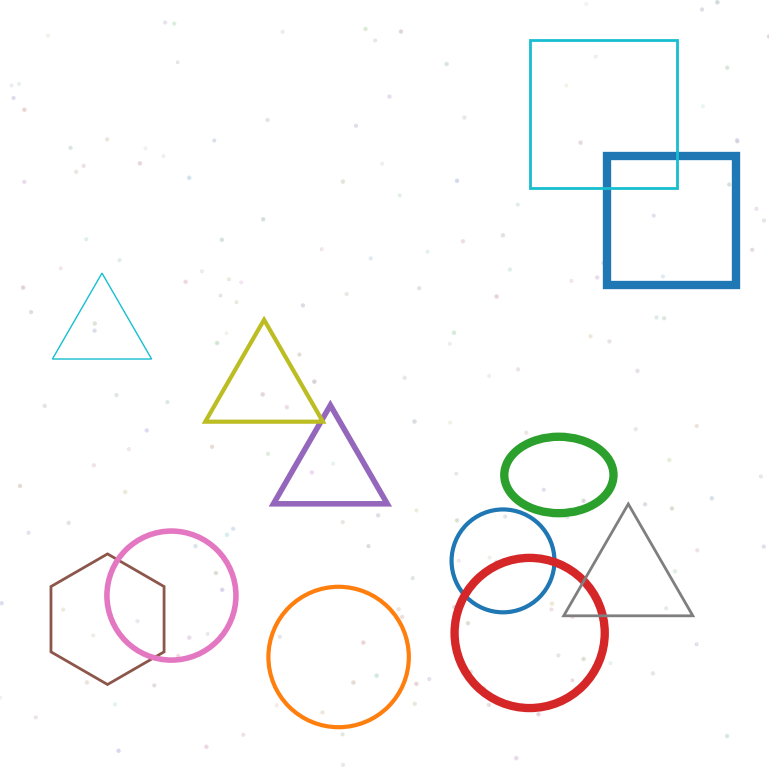[{"shape": "square", "thickness": 3, "radius": 0.42, "center": [0.872, 0.714]}, {"shape": "circle", "thickness": 1.5, "radius": 0.33, "center": [0.653, 0.272]}, {"shape": "circle", "thickness": 1.5, "radius": 0.46, "center": [0.44, 0.147]}, {"shape": "oval", "thickness": 3, "radius": 0.35, "center": [0.726, 0.383]}, {"shape": "circle", "thickness": 3, "radius": 0.49, "center": [0.688, 0.178]}, {"shape": "triangle", "thickness": 2, "radius": 0.43, "center": [0.429, 0.388]}, {"shape": "hexagon", "thickness": 1, "radius": 0.42, "center": [0.14, 0.196]}, {"shape": "circle", "thickness": 2, "radius": 0.42, "center": [0.223, 0.227]}, {"shape": "triangle", "thickness": 1, "radius": 0.48, "center": [0.816, 0.249]}, {"shape": "triangle", "thickness": 1.5, "radius": 0.44, "center": [0.343, 0.496]}, {"shape": "square", "thickness": 1, "radius": 0.48, "center": [0.784, 0.852]}, {"shape": "triangle", "thickness": 0.5, "radius": 0.37, "center": [0.132, 0.571]}]